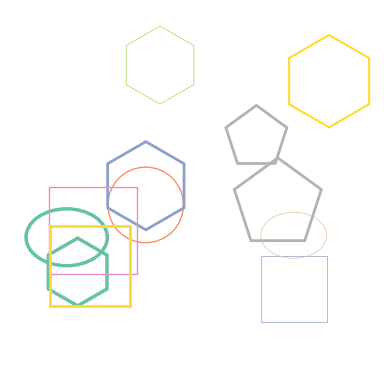[{"shape": "hexagon", "thickness": 2.5, "radius": 0.44, "center": [0.202, 0.293]}, {"shape": "oval", "thickness": 2.5, "radius": 0.53, "center": [0.173, 0.384]}, {"shape": "circle", "thickness": 1, "radius": 0.49, "center": [0.378, 0.468]}, {"shape": "square", "thickness": 0.5, "radius": 0.43, "center": [0.764, 0.251]}, {"shape": "hexagon", "thickness": 2, "radius": 0.57, "center": [0.379, 0.518]}, {"shape": "square", "thickness": 1, "radius": 0.57, "center": [0.242, 0.402]}, {"shape": "hexagon", "thickness": 0.5, "radius": 0.51, "center": [0.416, 0.831]}, {"shape": "hexagon", "thickness": 1.5, "radius": 0.6, "center": [0.855, 0.789]}, {"shape": "square", "thickness": 2, "radius": 0.52, "center": [0.234, 0.308]}, {"shape": "oval", "thickness": 0.5, "radius": 0.43, "center": [0.763, 0.389]}, {"shape": "pentagon", "thickness": 2, "radius": 0.59, "center": [0.722, 0.471]}, {"shape": "pentagon", "thickness": 2, "radius": 0.42, "center": [0.666, 0.643]}]